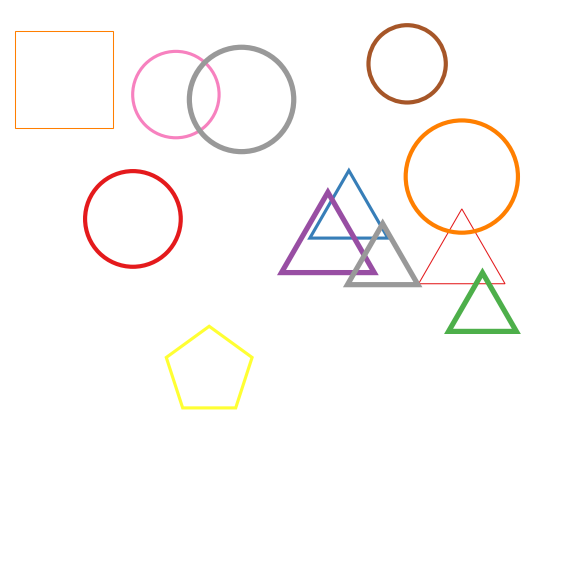[{"shape": "triangle", "thickness": 0.5, "radius": 0.43, "center": [0.8, 0.551]}, {"shape": "circle", "thickness": 2, "radius": 0.41, "center": [0.23, 0.62]}, {"shape": "triangle", "thickness": 1.5, "radius": 0.39, "center": [0.604, 0.626]}, {"shape": "triangle", "thickness": 2.5, "radius": 0.34, "center": [0.835, 0.459]}, {"shape": "triangle", "thickness": 2.5, "radius": 0.46, "center": [0.568, 0.573]}, {"shape": "square", "thickness": 0.5, "radius": 0.42, "center": [0.111, 0.862]}, {"shape": "circle", "thickness": 2, "radius": 0.49, "center": [0.8, 0.693]}, {"shape": "pentagon", "thickness": 1.5, "radius": 0.39, "center": [0.362, 0.356]}, {"shape": "circle", "thickness": 2, "radius": 0.33, "center": [0.705, 0.889]}, {"shape": "circle", "thickness": 1.5, "radius": 0.37, "center": [0.305, 0.835]}, {"shape": "triangle", "thickness": 2.5, "radius": 0.35, "center": [0.663, 0.541]}, {"shape": "circle", "thickness": 2.5, "radius": 0.45, "center": [0.418, 0.827]}]